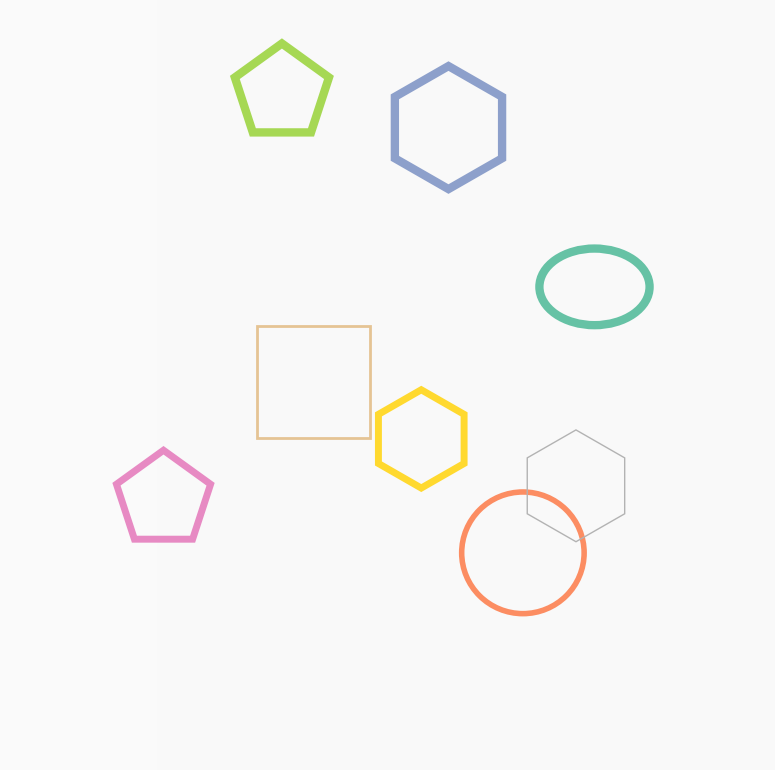[{"shape": "oval", "thickness": 3, "radius": 0.36, "center": [0.767, 0.627]}, {"shape": "circle", "thickness": 2, "radius": 0.39, "center": [0.675, 0.282]}, {"shape": "hexagon", "thickness": 3, "radius": 0.4, "center": [0.579, 0.834]}, {"shape": "pentagon", "thickness": 2.5, "radius": 0.32, "center": [0.211, 0.351]}, {"shape": "pentagon", "thickness": 3, "radius": 0.32, "center": [0.364, 0.88]}, {"shape": "hexagon", "thickness": 2.5, "radius": 0.32, "center": [0.544, 0.43]}, {"shape": "square", "thickness": 1, "radius": 0.36, "center": [0.405, 0.504]}, {"shape": "hexagon", "thickness": 0.5, "radius": 0.36, "center": [0.743, 0.369]}]